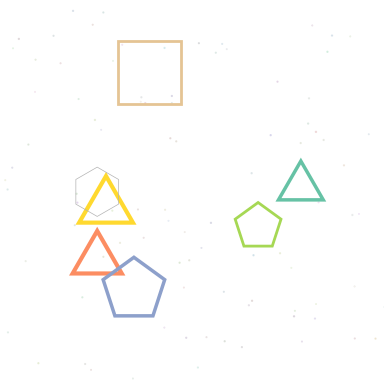[{"shape": "triangle", "thickness": 2.5, "radius": 0.34, "center": [0.781, 0.514]}, {"shape": "triangle", "thickness": 3, "radius": 0.37, "center": [0.252, 0.326]}, {"shape": "pentagon", "thickness": 2.5, "radius": 0.42, "center": [0.348, 0.248]}, {"shape": "pentagon", "thickness": 2, "radius": 0.31, "center": [0.67, 0.411]}, {"shape": "triangle", "thickness": 3, "radius": 0.4, "center": [0.275, 0.462]}, {"shape": "square", "thickness": 2, "radius": 0.41, "center": [0.389, 0.812]}, {"shape": "hexagon", "thickness": 0.5, "radius": 0.32, "center": [0.252, 0.502]}]